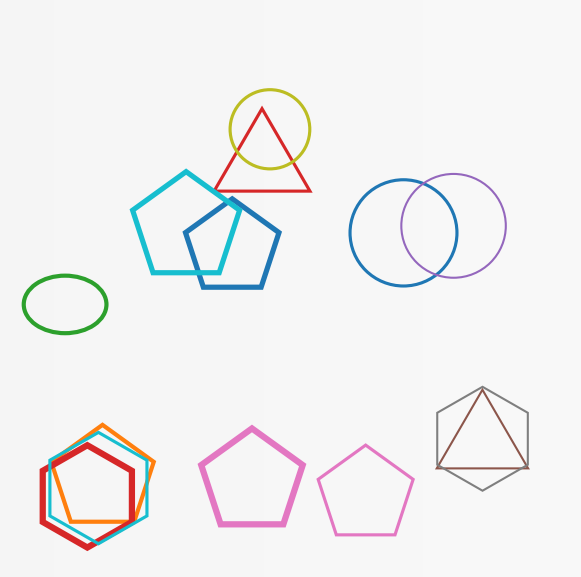[{"shape": "pentagon", "thickness": 2.5, "radius": 0.42, "center": [0.4, 0.57]}, {"shape": "circle", "thickness": 1.5, "radius": 0.46, "center": [0.694, 0.596]}, {"shape": "pentagon", "thickness": 2, "radius": 0.46, "center": [0.176, 0.171]}, {"shape": "oval", "thickness": 2, "radius": 0.36, "center": [0.112, 0.472]}, {"shape": "triangle", "thickness": 1.5, "radius": 0.48, "center": [0.451, 0.716]}, {"shape": "hexagon", "thickness": 3, "radius": 0.44, "center": [0.15, 0.14]}, {"shape": "circle", "thickness": 1, "radius": 0.45, "center": [0.78, 0.608]}, {"shape": "triangle", "thickness": 1, "radius": 0.45, "center": [0.83, 0.233]}, {"shape": "pentagon", "thickness": 3, "radius": 0.46, "center": [0.434, 0.165]}, {"shape": "pentagon", "thickness": 1.5, "radius": 0.43, "center": [0.629, 0.142]}, {"shape": "hexagon", "thickness": 1, "radius": 0.45, "center": [0.83, 0.239]}, {"shape": "circle", "thickness": 1.5, "radius": 0.34, "center": [0.464, 0.775]}, {"shape": "hexagon", "thickness": 1.5, "radius": 0.48, "center": [0.169, 0.154]}, {"shape": "pentagon", "thickness": 2.5, "radius": 0.48, "center": [0.32, 0.605]}]